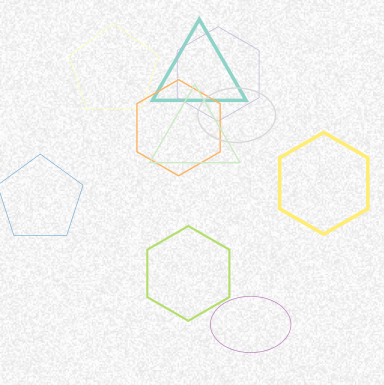[{"shape": "triangle", "thickness": 2.5, "radius": 0.7, "center": [0.518, 0.81]}, {"shape": "pentagon", "thickness": 0.5, "radius": 0.61, "center": [0.296, 0.817]}, {"shape": "hexagon", "thickness": 0.5, "radius": 0.61, "center": [0.567, 0.808]}, {"shape": "pentagon", "thickness": 0.5, "radius": 0.58, "center": [0.105, 0.483]}, {"shape": "hexagon", "thickness": 1, "radius": 0.62, "center": [0.464, 0.668]}, {"shape": "hexagon", "thickness": 1.5, "radius": 0.62, "center": [0.489, 0.29]}, {"shape": "oval", "thickness": 1, "radius": 0.51, "center": [0.615, 0.701]}, {"shape": "oval", "thickness": 0.5, "radius": 0.52, "center": [0.651, 0.157]}, {"shape": "triangle", "thickness": 1, "radius": 0.68, "center": [0.506, 0.645]}, {"shape": "hexagon", "thickness": 2.5, "radius": 0.66, "center": [0.841, 0.524]}]